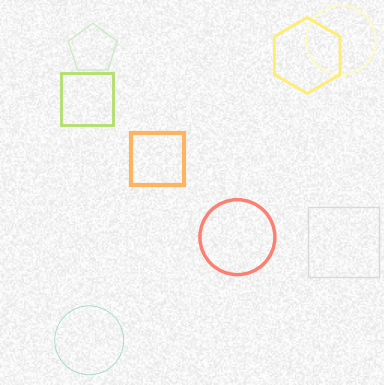[{"shape": "circle", "thickness": 0.5, "radius": 0.45, "center": [0.232, 0.116]}, {"shape": "circle", "thickness": 1, "radius": 0.45, "center": [0.886, 0.896]}, {"shape": "circle", "thickness": 2.5, "radius": 0.49, "center": [0.617, 0.384]}, {"shape": "square", "thickness": 3, "radius": 0.34, "center": [0.409, 0.587]}, {"shape": "square", "thickness": 2, "radius": 0.34, "center": [0.227, 0.742]}, {"shape": "square", "thickness": 1, "radius": 0.46, "center": [0.892, 0.371]}, {"shape": "pentagon", "thickness": 1, "radius": 0.34, "center": [0.241, 0.872]}, {"shape": "hexagon", "thickness": 2, "radius": 0.49, "center": [0.798, 0.856]}]